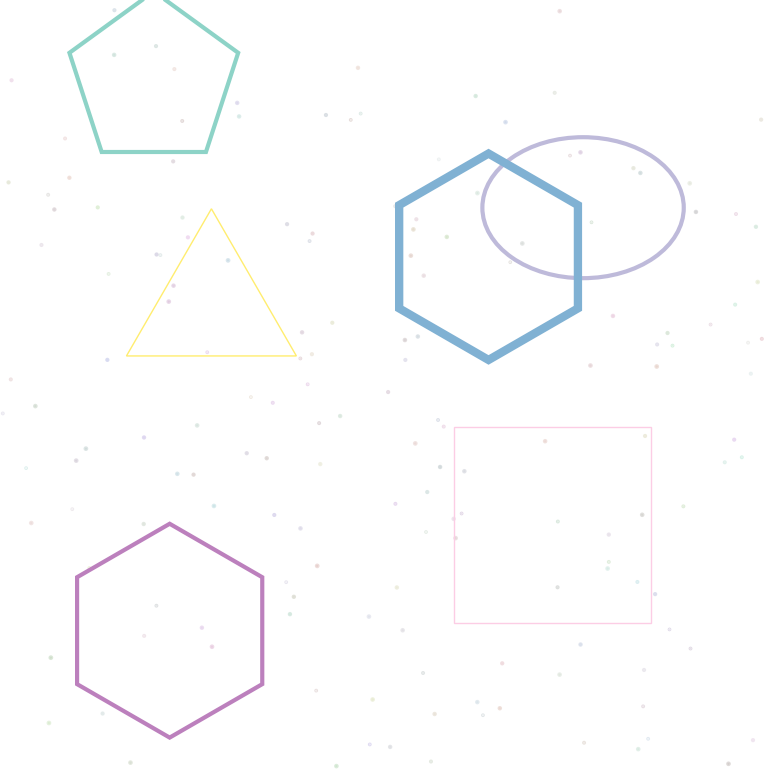[{"shape": "pentagon", "thickness": 1.5, "radius": 0.58, "center": [0.2, 0.896]}, {"shape": "oval", "thickness": 1.5, "radius": 0.65, "center": [0.757, 0.73]}, {"shape": "hexagon", "thickness": 3, "radius": 0.67, "center": [0.634, 0.667]}, {"shape": "square", "thickness": 0.5, "radius": 0.64, "center": [0.717, 0.318]}, {"shape": "hexagon", "thickness": 1.5, "radius": 0.69, "center": [0.22, 0.181]}, {"shape": "triangle", "thickness": 0.5, "radius": 0.64, "center": [0.275, 0.601]}]